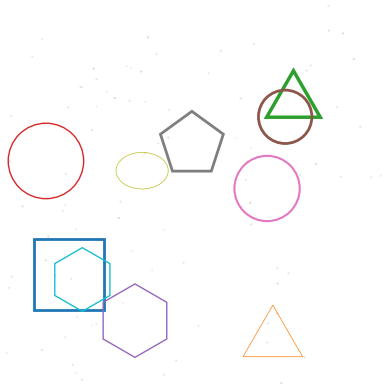[{"shape": "square", "thickness": 2, "radius": 0.46, "center": [0.18, 0.287]}, {"shape": "triangle", "thickness": 0.5, "radius": 0.45, "center": [0.709, 0.118]}, {"shape": "triangle", "thickness": 2.5, "radius": 0.4, "center": [0.762, 0.736]}, {"shape": "circle", "thickness": 1, "radius": 0.49, "center": [0.119, 0.582]}, {"shape": "hexagon", "thickness": 1, "radius": 0.48, "center": [0.351, 0.167]}, {"shape": "circle", "thickness": 2, "radius": 0.35, "center": [0.741, 0.697]}, {"shape": "circle", "thickness": 1.5, "radius": 0.42, "center": [0.694, 0.51]}, {"shape": "pentagon", "thickness": 2, "radius": 0.43, "center": [0.498, 0.625]}, {"shape": "oval", "thickness": 0.5, "radius": 0.34, "center": [0.369, 0.557]}, {"shape": "hexagon", "thickness": 1, "radius": 0.41, "center": [0.214, 0.274]}]